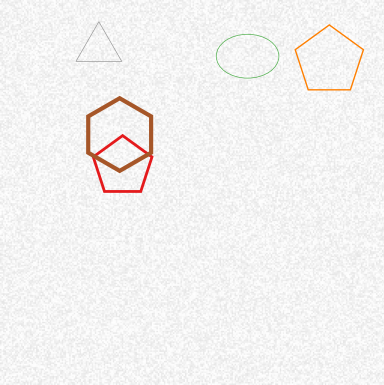[{"shape": "pentagon", "thickness": 2, "radius": 0.4, "center": [0.319, 0.568]}, {"shape": "oval", "thickness": 0.5, "radius": 0.41, "center": [0.643, 0.854]}, {"shape": "pentagon", "thickness": 1, "radius": 0.47, "center": [0.855, 0.842]}, {"shape": "hexagon", "thickness": 3, "radius": 0.47, "center": [0.311, 0.65]}, {"shape": "triangle", "thickness": 0.5, "radius": 0.34, "center": [0.257, 0.875]}]